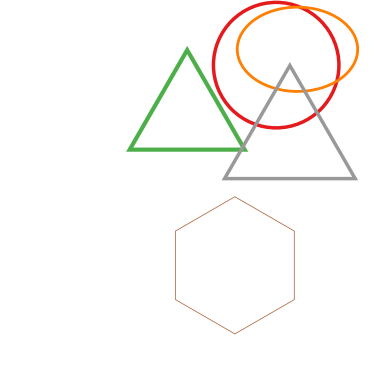[{"shape": "circle", "thickness": 2.5, "radius": 0.81, "center": [0.717, 0.831]}, {"shape": "triangle", "thickness": 3, "radius": 0.86, "center": [0.486, 0.698]}, {"shape": "oval", "thickness": 2, "radius": 0.78, "center": [0.773, 0.872]}, {"shape": "hexagon", "thickness": 0.5, "radius": 0.89, "center": [0.61, 0.311]}, {"shape": "triangle", "thickness": 2.5, "radius": 0.98, "center": [0.753, 0.634]}]